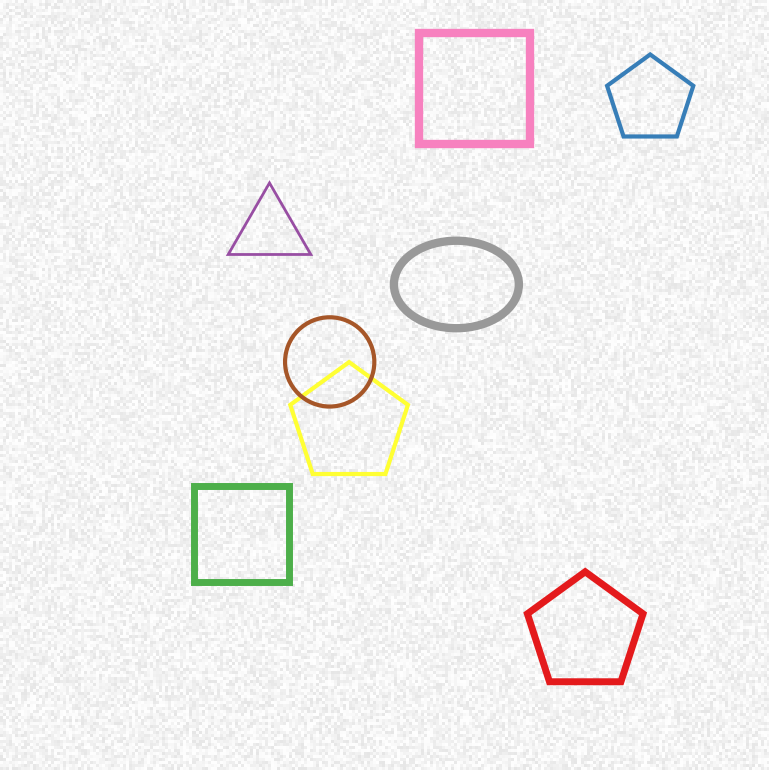[{"shape": "pentagon", "thickness": 2.5, "radius": 0.39, "center": [0.76, 0.178]}, {"shape": "pentagon", "thickness": 1.5, "radius": 0.29, "center": [0.844, 0.87]}, {"shape": "square", "thickness": 2.5, "radius": 0.31, "center": [0.314, 0.307]}, {"shape": "triangle", "thickness": 1, "radius": 0.31, "center": [0.35, 0.7]}, {"shape": "pentagon", "thickness": 1.5, "radius": 0.4, "center": [0.453, 0.449]}, {"shape": "circle", "thickness": 1.5, "radius": 0.29, "center": [0.428, 0.53]}, {"shape": "square", "thickness": 3, "radius": 0.36, "center": [0.616, 0.885]}, {"shape": "oval", "thickness": 3, "radius": 0.41, "center": [0.593, 0.631]}]